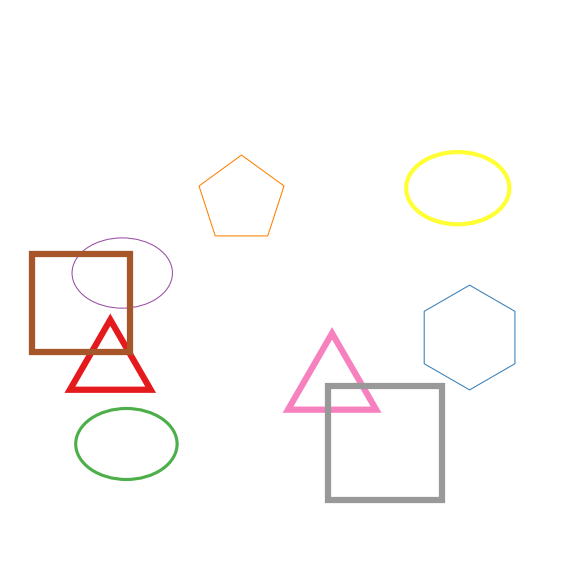[{"shape": "triangle", "thickness": 3, "radius": 0.4, "center": [0.191, 0.365]}, {"shape": "hexagon", "thickness": 0.5, "radius": 0.45, "center": [0.813, 0.415]}, {"shape": "oval", "thickness": 1.5, "radius": 0.44, "center": [0.219, 0.23]}, {"shape": "oval", "thickness": 0.5, "radius": 0.43, "center": [0.212, 0.526]}, {"shape": "pentagon", "thickness": 0.5, "radius": 0.39, "center": [0.418, 0.653]}, {"shape": "oval", "thickness": 2, "radius": 0.45, "center": [0.793, 0.673]}, {"shape": "square", "thickness": 3, "radius": 0.42, "center": [0.14, 0.474]}, {"shape": "triangle", "thickness": 3, "radius": 0.44, "center": [0.575, 0.334]}, {"shape": "square", "thickness": 3, "radius": 0.49, "center": [0.666, 0.232]}]